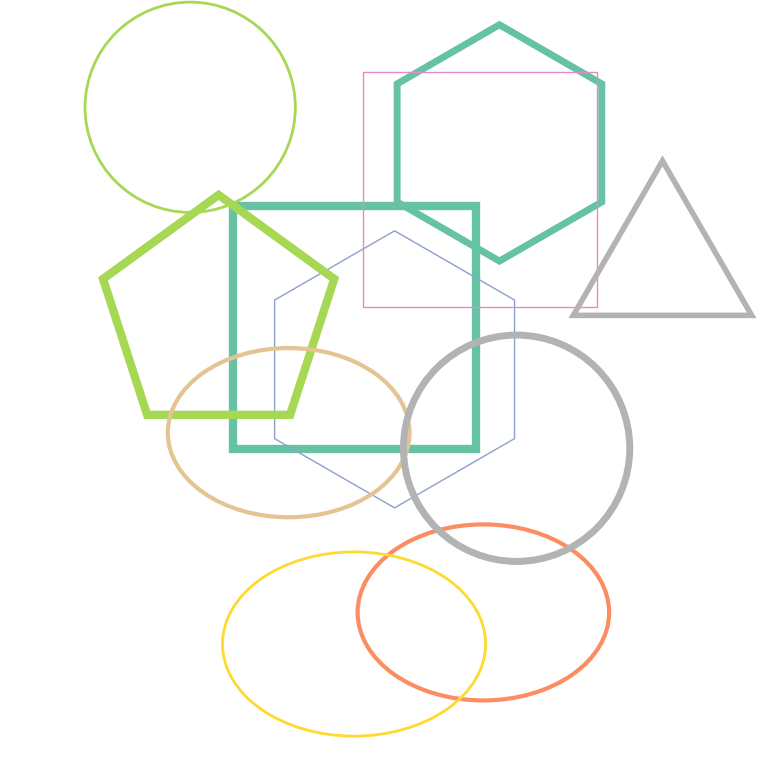[{"shape": "square", "thickness": 3, "radius": 0.79, "center": [0.461, 0.575]}, {"shape": "hexagon", "thickness": 2.5, "radius": 0.77, "center": [0.649, 0.814]}, {"shape": "oval", "thickness": 1.5, "radius": 0.82, "center": [0.628, 0.205]}, {"shape": "hexagon", "thickness": 0.5, "radius": 0.9, "center": [0.512, 0.52]}, {"shape": "square", "thickness": 0.5, "radius": 0.76, "center": [0.623, 0.753]}, {"shape": "circle", "thickness": 1, "radius": 0.68, "center": [0.247, 0.861]}, {"shape": "pentagon", "thickness": 3, "radius": 0.79, "center": [0.284, 0.589]}, {"shape": "oval", "thickness": 1, "radius": 0.85, "center": [0.46, 0.164]}, {"shape": "oval", "thickness": 1.5, "radius": 0.78, "center": [0.375, 0.438]}, {"shape": "triangle", "thickness": 2, "radius": 0.67, "center": [0.86, 0.657]}, {"shape": "circle", "thickness": 2.5, "radius": 0.73, "center": [0.671, 0.418]}]